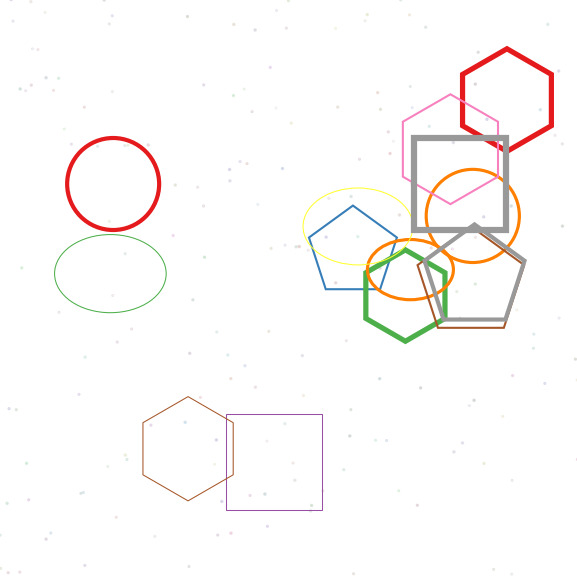[{"shape": "hexagon", "thickness": 2.5, "radius": 0.44, "center": [0.878, 0.826]}, {"shape": "circle", "thickness": 2, "radius": 0.4, "center": [0.196, 0.681]}, {"shape": "pentagon", "thickness": 1, "radius": 0.4, "center": [0.611, 0.563]}, {"shape": "oval", "thickness": 0.5, "radius": 0.48, "center": [0.191, 0.525]}, {"shape": "hexagon", "thickness": 2.5, "radius": 0.4, "center": [0.702, 0.487]}, {"shape": "square", "thickness": 0.5, "radius": 0.42, "center": [0.475, 0.199]}, {"shape": "oval", "thickness": 1.5, "radius": 0.37, "center": [0.711, 0.532]}, {"shape": "circle", "thickness": 1.5, "radius": 0.4, "center": [0.819, 0.625]}, {"shape": "oval", "thickness": 0.5, "radius": 0.48, "center": [0.62, 0.607]}, {"shape": "pentagon", "thickness": 1, "radius": 0.49, "center": [0.815, 0.51]}, {"shape": "hexagon", "thickness": 0.5, "radius": 0.45, "center": [0.326, 0.222]}, {"shape": "hexagon", "thickness": 1, "radius": 0.48, "center": [0.78, 0.741]}, {"shape": "square", "thickness": 3, "radius": 0.4, "center": [0.796, 0.681]}, {"shape": "pentagon", "thickness": 2, "radius": 0.46, "center": [0.822, 0.519]}]